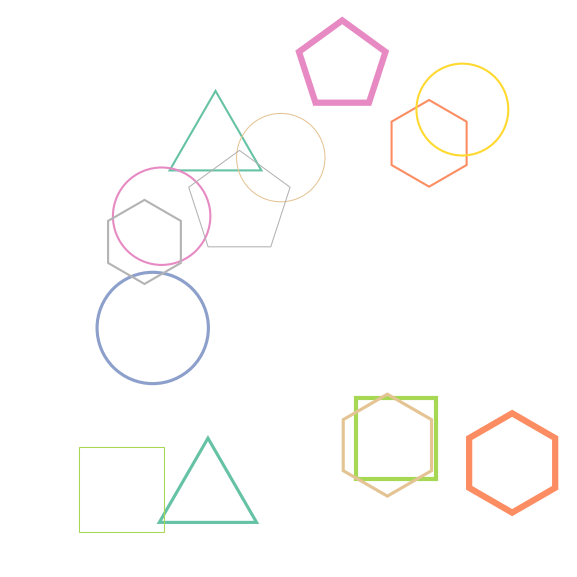[{"shape": "triangle", "thickness": 1, "radius": 0.46, "center": [0.373, 0.75]}, {"shape": "triangle", "thickness": 1.5, "radius": 0.49, "center": [0.36, 0.143]}, {"shape": "hexagon", "thickness": 1, "radius": 0.38, "center": [0.743, 0.751]}, {"shape": "hexagon", "thickness": 3, "radius": 0.43, "center": [0.887, 0.197]}, {"shape": "circle", "thickness": 1.5, "radius": 0.48, "center": [0.264, 0.431]}, {"shape": "circle", "thickness": 1, "radius": 0.42, "center": [0.28, 0.625]}, {"shape": "pentagon", "thickness": 3, "radius": 0.39, "center": [0.593, 0.885]}, {"shape": "square", "thickness": 2, "radius": 0.35, "center": [0.686, 0.24]}, {"shape": "square", "thickness": 0.5, "radius": 0.37, "center": [0.21, 0.151]}, {"shape": "circle", "thickness": 1, "radius": 0.4, "center": [0.801, 0.809]}, {"shape": "hexagon", "thickness": 1.5, "radius": 0.44, "center": [0.671, 0.228]}, {"shape": "circle", "thickness": 0.5, "radius": 0.38, "center": [0.486, 0.726]}, {"shape": "hexagon", "thickness": 1, "radius": 0.36, "center": [0.25, 0.58]}, {"shape": "pentagon", "thickness": 0.5, "radius": 0.46, "center": [0.415, 0.646]}]